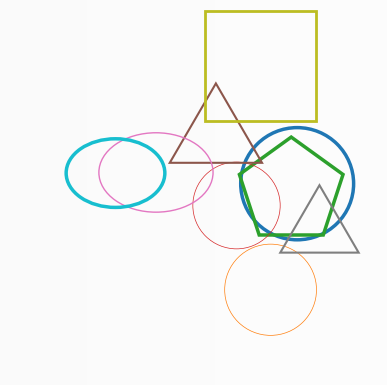[{"shape": "circle", "thickness": 2.5, "radius": 0.73, "center": [0.767, 0.523]}, {"shape": "circle", "thickness": 0.5, "radius": 0.59, "center": [0.698, 0.247]}, {"shape": "pentagon", "thickness": 2.5, "radius": 0.7, "center": [0.752, 0.503]}, {"shape": "circle", "thickness": 0.5, "radius": 0.56, "center": [0.61, 0.466]}, {"shape": "triangle", "thickness": 1.5, "radius": 0.69, "center": [0.557, 0.646]}, {"shape": "oval", "thickness": 1, "radius": 0.74, "center": [0.403, 0.552]}, {"shape": "triangle", "thickness": 1.5, "radius": 0.58, "center": [0.824, 0.402]}, {"shape": "square", "thickness": 2, "radius": 0.71, "center": [0.672, 0.829]}, {"shape": "oval", "thickness": 2.5, "radius": 0.64, "center": [0.298, 0.55]}]